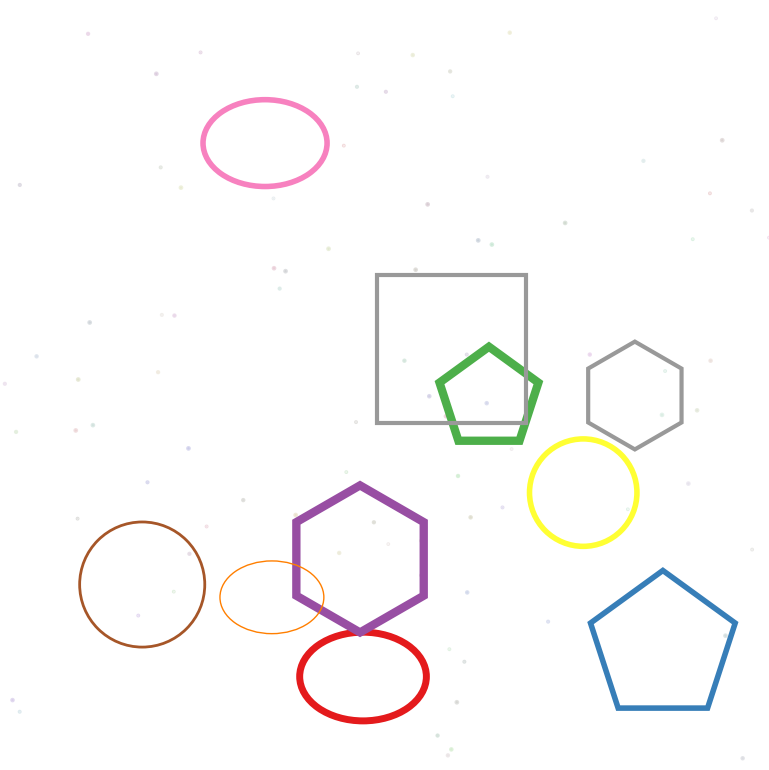[{"shape": "oval", "thickness": 2.5, "radius": 0.41, "center": [0.471, 0.121]}, {"shape": "pentagon", "thickness": 2, "radius": 0.49, "center": [0.861, 0.16]}, {"shape": "pentagon", "thickness": 3, "radius": 0.34, "center": [0.635, 0.482]}, {"shape": "hexagon", "thickness": 3, "radius": 0.48, "center": [0.468, 0.274]}, {"shape": "oval", "thickness": 0.5, "radius": 0.34, "center": [0.353, 0.224]}, {"shape": "circle", "thickness": 2, "radius": 0.35, "center": [0.757, 0.36]}, {"shape": "circle", "thickness": 1, "radius": 0.41, "center": [0.185, 0.241]}, {"shape": "oval", "thickness": 2, "radius": 0.4, "center": [0.344, 0.814]}, {"shape": "hexagon", "thickness": 1.5, "radius": 0.35, "center": [0.824, 0.486]}, {"shape": "square", "thickness": 1.5, "radius": 0.48, "center": [0.587, 0.547]}]